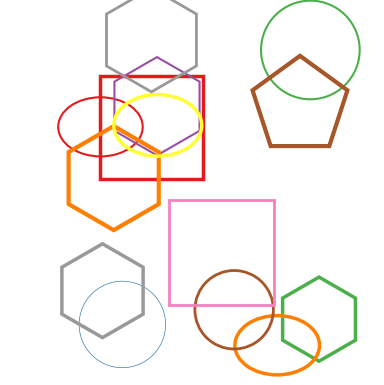[{"shape": "square", "thickness": 2.5, "radius": 0.67, "center": [0.394, 0.668]}, {"shape": "oval", "thickness": 1.5, "radius": 0.55, "center": [0.261, 0.671]}, {"shape": "circle", "thickness": 0.5, "radius": 0.56, "center": [0.318, 0.157]}, {"shape": "circle", "thickness": 1.5, "radius": 0.64, "center": [0.806, 0.87]}, {"shape": "hexagon", "thickness": 2.5, "radius": 0.55, "center": [0.829, 0.171]}, {"shape": "hexagon", "thickness": 1.5, "radius": 0.64, "center": [0.408, 0.724]}, {"shape": "hexagon", "thickness": 3, "radius": 0.68, "center": [0.295, 0.537]}, {"shape": "oval", "thickness": 2.5, "radius": 0.55, "center": [0.72, 0.103]}, {"shape": "oval", "thickness": 2.5, "radius": 0.57, "center": [0.41, 0.674]}, {"shape": "circle", "thickness": 2, "radius": 0.51, "center": [0.608, 0.195]}, {"shape": "pentagon", "thickness": 3, "radius": 0.65, "center": [0.779, 0.725]}, {"shape": "square", "thickness": 2, "radius": 0.68, "center": [0.575, 0.345]}, {"shape": "hexagon", "thickness": 2.5, "radius": 0.61, "center": [0.266, 0.245]}, {"shape": "hexagon", "thickness": 2, "radius": 0.67, "center": [0.393, 0.896]}]